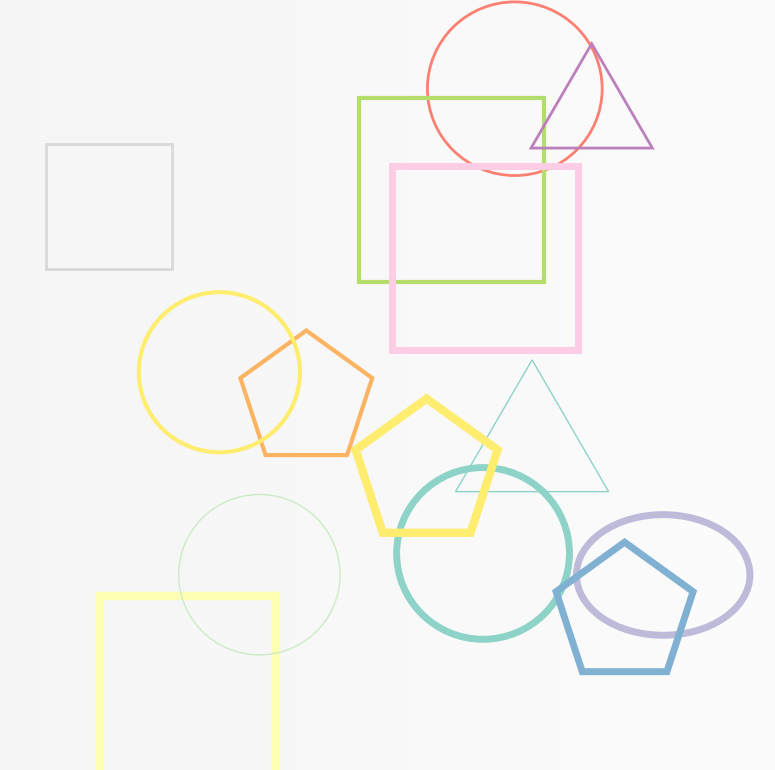[{"shape": "triangle", "thickness": 0.5, "radius": 0.57, "center": [0.687, 0.419]}, {"shape": "circle", "thickness": 2.5, "radius": 0.56, "center": [0.623, 0.281]}, {"shape": "square", "thickness": 3, "radius": 0.57, "center": [0.243, 0.112]}, {"shape": "oval", "thickness": 2.5, "radius": 0.56, "center": [0.856, 0.253]}, {"shape": "circle", "thickness": 1, "radius": 0.56, "center": [0.664, 0.885]}, {"shape": "pentagon", "thickness": 2.5, "radius": 0.46, "center": [0.806, 0.203]}, {"shape": "pentagon", "thickness": 1.5, "radius": 0.45, "center": [0.395, 0.481]}, {"shape": "square", "thickness": 1.5, "radius": 0.6, "center": [0.582, 0.753]}, {"shape": "square", "thickness": 2.5, "radius": 0.6, "center": [0.626, 0.665]}, {"shape": "square", "thickness": 1, "radius": 0.41, "center": [0.141, 0.732]}, {"shape": "triangle", "thickness": 1, "radius": 0.45, "center": [0.763, 0.853]}, {"shape": "circle", "thickness": 0.5, "radius": 0.52, "center": [0.335, 0.254]}, {"shape": "circle", "thickness": 1.5, "radius": 0.52, "center": [0.283, 0.517]}, {"shape": "pentagon", "thickness": 3, "radius": 0.48, "center": [0.551, 0.386]}]